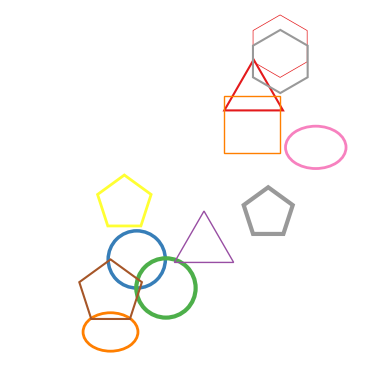[{"shape": "hexagon", "thickness": 0.5, "radius": 0.41, "center": [0.728, 0.88]}, {"shape": "triangle", "thickness": 1.5, "radius": 0.44, "center": [0.659, 0.757]}, {"shape": "circle", "thickness": 2.5, "radius": 0.37, "center": [0.355, 0.326]}, {"shape": "circle", "thickness": 3, "radius": 0.39, "center": [0.431, 0.252]}, {"shape": "triangle", "thickness": 1, "radius": 0.44, "center": [0.53, 0.363]}, {"shape": "oval", "thickness": 2, "radius": 0.36, "center": [0.287, 0.138]}, {"shape": "square", "thickness": 1, "radius": 0.37, "center": [0.654, 0.678]}, {"shape": "pentagon", "thickness": 2, "radius": 0.37, "center": [0.323, 0.472]}, {"shape": "pentagon", "thickness": 1.5, "radius": 0.43, "center": [0.287, 0.241]}, {"shape": "oval", "thickness": 2, "radius": 0.39, "center": [0.82, 0.617]}, {"shape": "pentagon", "thickness": 3, "radius": 0.33, "center": [0.697, 0.447]}, {"shape": "hexagon", "thickness": 1.5, "radius": 0.41, "center": [0.728, 0.84]}]